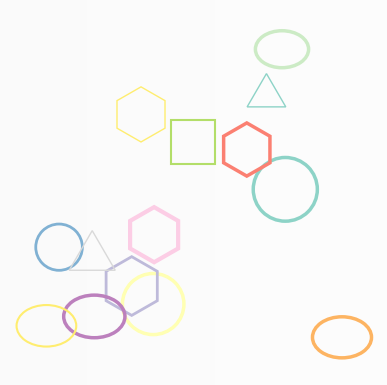[{"shape": "triangle", "thickness": 1, "radius": 0.29, "center": [0.688, 0.751]}, {"shape": "circle", "thickness": 2.5, "radius": 0.41, "center": [0.736, 0.508]}, {"shape": "circle", "thickness": 2.5, "radius": 0.4, "center": [0.395, 0.21]}, {"shape": "hexagon", "thickness": 2, "radius": 0.38, "center": [0.34, 0.257]}, {"shape": "hexagon", "thickness": 2.5, "radius": 0.35, "center": [0.637, 0.612]}, {"shape": "circle", "thickness": 2, "radius": 0.3, "center": [0.152, 0.358]}, {"shape": "oval", "thickness": 2.5, "radius": 0.38, "center": [0.883, 0.124]}, {"shape": "square", "thickness": 1.5, "radius": 0.29, "center": [0.499, 0.631]}, {"shape": "hexagon", "thickness": 3, "radius": 0.36, "center": [0.398, 0.39]}, {"shape": "triangle", "thickness": 1, "radius": 0.34, "center": [0.238, 0.332]}, {"shape": "oval", "thickness": 2.5, "radius": 0.4, "center": [0.243, 0.178]}, {"shape": "oval", "thickness": 2.5, "radius": 0.34, "center": [0.728, 0.872]}, {"shape": "hexagon", "thickness": 1, "radius": 0.36, "center": [0.364, 0.703]}, {"shape": "oval", "thickness": 1.5, "radius": 0.39, "center": [0.12, 0.154]}]